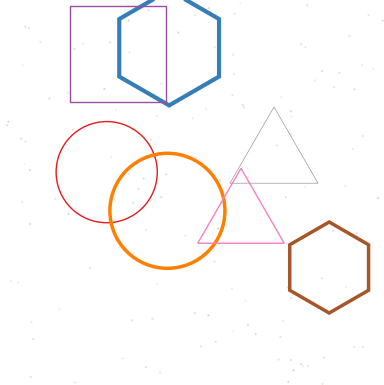[{"shape": "circle", "thickness": 1, "radius": 0.66, "center": [0.277, 0.553]}, {"shape": "hexagon", "thickness": 3, "radius": 0.75, "center": [0.439, 0.876]}, {"shape": "square", "thickness": 1, "radius": 0.62, "center": [0.307, 0.86]}, {"shape": "circle", "thickness": 2.5, "radius": 0.75, "center": [0.435, 0.452]}, {"shape": "hexagon", "thickness": 2.5, "radius": 0.59, "center": [0.855, 0.305]}, {"shape": "triangle", "thickness": 1, "radius": 0.65, "center": [0.626, 0.433]}, {"shape": "triangle", "thickness": 0.5, "radius": 0.66, "center": [0.712, 0.59]}]